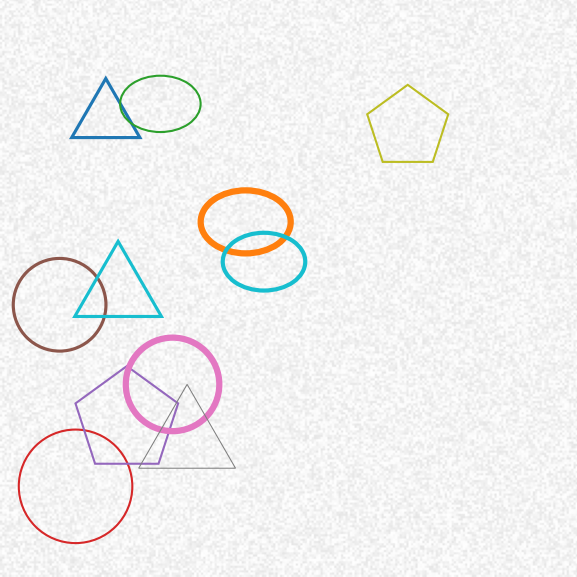[{"shape": "triangle", "thickness": 1.5, "radius": 0.34, "center": [0.183, 0.795]}, {"shape": "oval", "thickness": 3, "radius": 0.39, "center": [0.425, 0.615]}, {"shape": "oval", "thickness": 1, "radius": 0.35, "center": [0.278, 0.819]}, {"shape": "circle", "thickness": 1, "radius": 0.49, "center": [0.131, 0.157]}, {"shape": "pentagon", "thickness": 1, "radius": 0.47, "center": [0.22, 0.272]}, {"shape": "circle", "thickness": 1.5, "radius": 0.4, "center": [0.103, 0.471]}, {"shape": "circle", "thickness": 3, "radius": 0.4, "center": [0.299, 0.334]}, {"shape": "triangle", "thickness": 0.5, "radius": 0.48, "center": [0.324, 0.237]}, {"shape": "pentagon", "thickness": 1, "radius": 0.37, "center": [0.706, 0.778]}, {"shape": "triangle", "thickness": 1.5, "radius": 0.43, "center": [0.205, 0.494]}, {"shape": "oval", "thickness": 2, "radius": 0.36, "center": [0.457, 0.546]}]